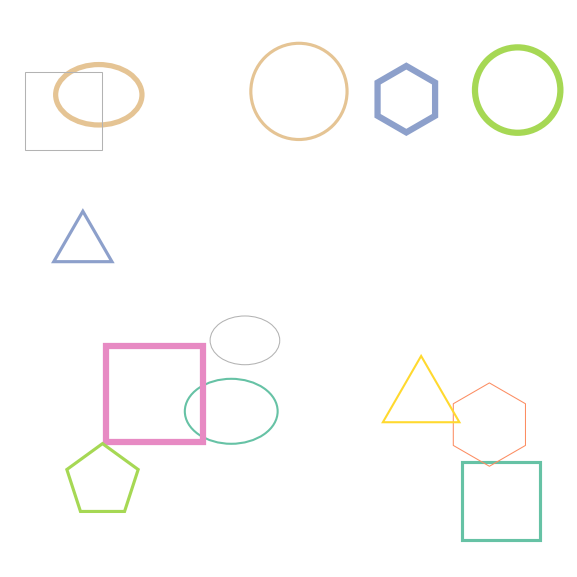[{"shape": "square", "thickness": 1.5, "radius": 0.34, "center": [0.868, 0.131]}, {"shape": "oval", "thickness": 1, "radius": 0.4, "center": [0.4, 0.287]}, {"shape": "hexagon", "thickness": 0.5, "radius": 0.36, "center": [0.847, 0.264]}, {"shape": "triangle", "thickness": 1.5, "radius": 0.29, "center": [0.143, 0.575]}, {"shape": "hexagon", "thickness": 3, "radius": 0.29, "center": [0.704, 0.827]}, {"shape": "square", "thickness": 3, "radius": 0.42, "center": [0.268, 0.317]}, {"shape": "pentagon", "thickness": 1.5, "radius": 0.32, "center": [0.178, 0.166]}, {"shape": "circle", "thickness": 3, "radius": 0.37, "center": [0.896, 0.843]}, {"shape": "triangle", "thickness": 1, "radius": 0.38, "center": [0.729, 0.306]}, {"shape": "oval", "thickness": 2.5, "radius": 0.37, "center": [0.171, 0.835]}, {"shape": "circle", "thickness": 1.5, "radius": 0.42, "center": [0.518, 0.841]}, {"shape": "square", "thickness": 0.5, "radius": 0.33, "center": [0.11, 0.807]}, {"shape": "oval", "thickness": 0.5, "radius": 0.3, "center": [0.424, 0.41]}]